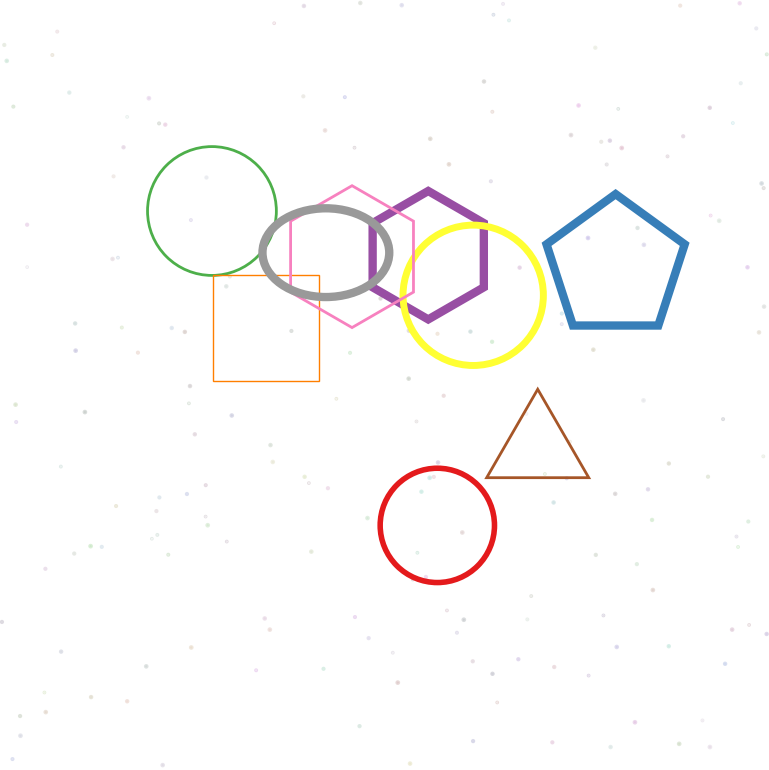[{"shape": "circle", "thickness": 2, "radius": 0.37, "center": [0.568, 0.318]}, {"shape": "pentagon", "thickness": 3, "radius": 0.47, "center": [0.799, 0.654]}, {"shape": "circle", "thickness": 1, "radius": 0.42, "center": [0.275, 0.726]}, {"shape": "hexagon", "thickness": 3, "radius": 0.42, "center": [0.556, 0.669]}, {"shape": "square", "thickness": 0.5, "radius": 0.34, "center": [0.346, 0.574]}, {"shape": "circle", "thickness": 2.5, "radius": 0.46, "center": [0.615, 0.616]}, {"shape": "triangle", "thickness": 1, "radius": 0.38, "center": [0.698, 0.418]}, {"shape": "hexagon", "thickness": 1, "radius": 0.46, "center": [0.457, 0.667]}, {"shape": "oval", "thickness": 3, "radius": 0.41, "center": [0.423, 0.672]}]